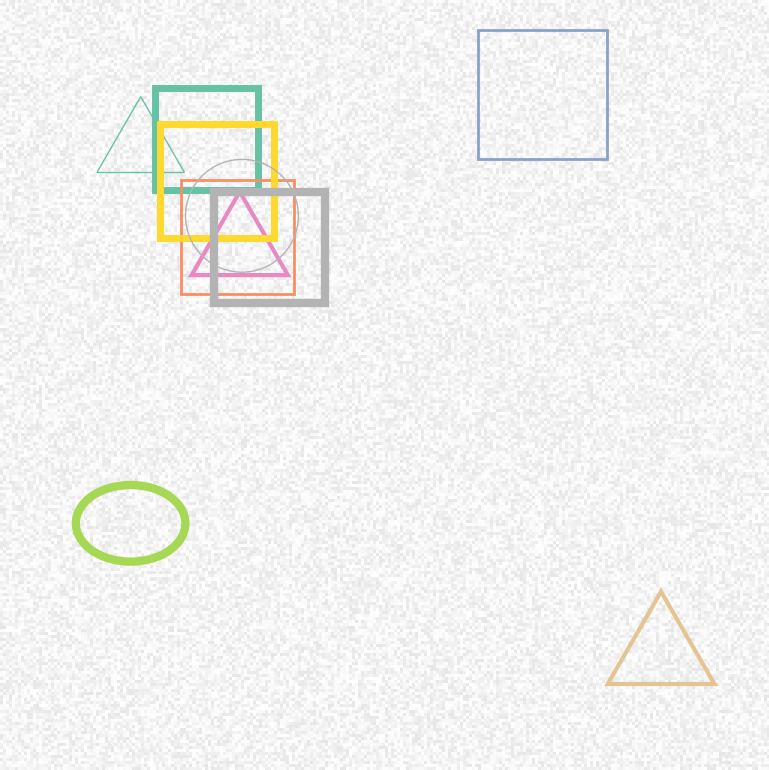[{"shape": "triangle", "thickness": 0.5, "radius": 0.33, "center": [0.183, 0.809]}, {"shape": "square", "thickness": 2.5, "radius": 0.33, "center": [0.268, 0.82]}, {"shape": "square", "thickness": 1, "radius": 0.37, "center": [0.308, 0.692]}, {"shape": "square", "thickness": 1, "radius": 0.42, "center": [0.705, 0.877]}, {"shape": "triangle", "thickness": 1.5, "radius": 0.36, "center": [0.311, 0.679]}, {"shape": "oval", "thickness": 3, "radius": 0.36, "center": [0.17, 0.32]}, {"shape": "square", "thickness": 2.5, "radius": 0.37, "center": [0.282, 0.765]}, {"shape": "triangle", "thickness": 1.5, "radius": 0.4, "center": [0.859, 0.152]}, {"shape": "square", "thickness": 3, "radius": 0.36, "center": [0.35, 0.678]}, {"shape": "circle", "thickness": 0.5, "radius": 0.37, "center": [0.314, 0.72]}]